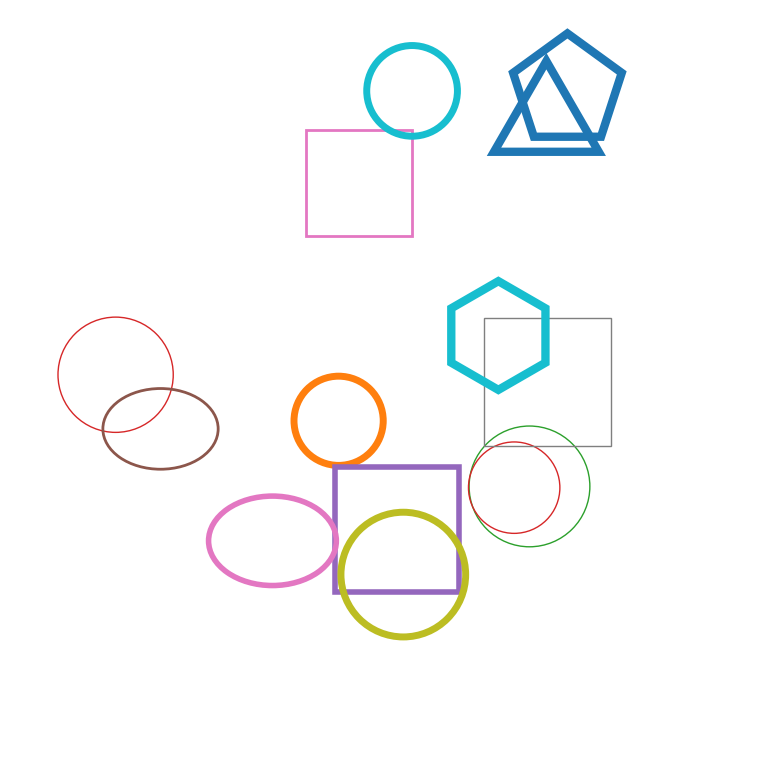[{"shape": "triangle", "thickness": 3, "radius": 0.39, "center": [0.71, 0.842]}, {"shape": "pentagon", "thickness": 3, "radius": 0.37, "center": [0.737, 0.882]}, {"shape": "circle", "thickness": 2.5, "radius": 0.29, "center": [0.44, 0.454]}, {"shape": "circle", "thickness": 0.5, "radius": 0.39, "center": [0.688, 0.368]}, {"shape": "circle", "thickness": 0.5, "radius": 0.3, "center": [0.668, 0.367]}, {"shape": "circle", "thickness": 0.5, "radius": 0.37, "center": [0.15, 0.513]}, {"shape": "square", "thickness": 2, "radius": 0.4, "center": [0.516, 0.312]}, {"shape": "oval", "thickness": 1, "radius": 0.37, "center": [0.208, 0.443]}, {"shape": "oval", "thickness": 2, "radius": 0.41, "center": [0.354, 0.298]}, {"shape": "square", "thickness": 1, "radius": 0.34, "center": [0.466, 0.762]}, {"shape": "square", "thickness": 0.5, "radius": 0.42, "center": [0.711, 0.504]}, {"shape": "circle", "thickness": 2.5, "radius": 0.4, "center": [0.524, 0.254]}, {"shape": "circle", "thickness": 2.5, "radius": 0.29, "center": [0.535, 0.882]}, {"shape": "hexagon", "thickness": 3, "radius": 0.35, "center": [0.647, 0.564]}]